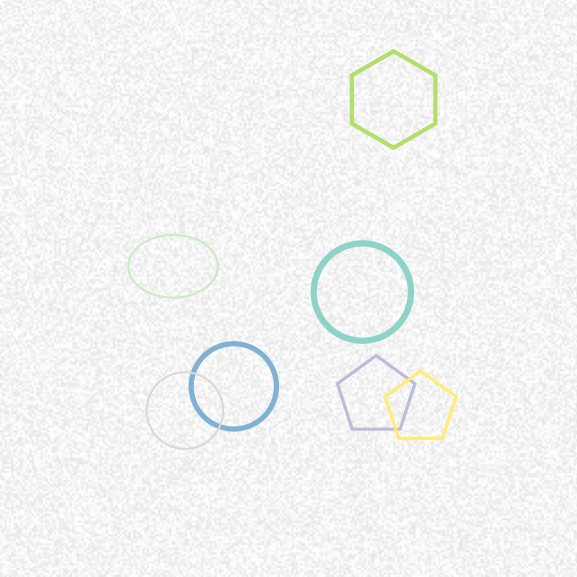[{"shape": "circle", "thickness": 3, "radius": 0.42, "center": [0.627, 0.493]}, {"shape": "pentagon", "thickness": 1.5, "radius": 0.35, "center": [0.651, 0.313]}, {"shape": "circle", "thickness": 2.5, "radius": 0.37, "center": [0.405, 0.33]}, {"shape": "hexagon", "thickness": 2, "radius": 0.42, "center": [0.682, 0.827]}, {"shape": "circle", "thickness": 1, "radius": 0.33, "center": [0.32, 0.288]}, {"shape": "oval", "thickness": 1, "radius": 0.39, "center": [0.3, 0.538]}, {"shape": "pentagon", "thickness": 1.5, "radius": 0.32, "center": [0.728, 0.292]}]